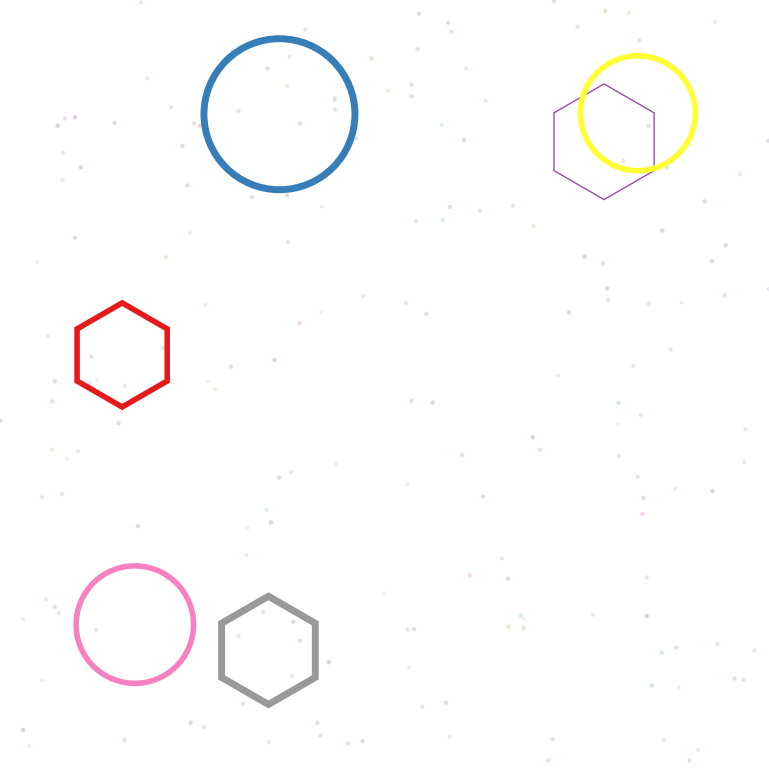[{"shape": "hexagon", "thickness": 2, "radius": 0.34, "center": [0.159, 0.539]}, {"shape": "circle", "thickness": 2.5, "radius": 0.49, "center": [0.363, 0.852]}, {"shape": "hexagon", "thickness": 0.5, "radius": 0.38, "center": [0.784, 0.816]}, {"shape": "circle", "thickness": 2, "radius": 0.37, "center": [0.828, 0.853]}, {"shape": "circle", "thickness": 2, "radius": 0.38, "center": [0.175, 0.189]}, {"shape": "hexagon", "thickness": 2.5, "radius": 0.35, "center": [0.349, 0.155]}]